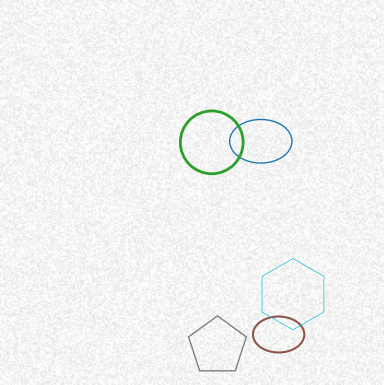[{"shape": "oval", "thickness": 1, "radius": 0.4, "center": [0.677, 0.633]}, {"shape": "circle", "thickness": 2, "radius": 0.41, "center": [0.55, 0.63]}, {"shape": "oval", "thickness": 1.5, "radius": 0.33, "center": [0.724, 0.131]}, {"shape": "pentagon", "thickness": 1, "radius": 0.39, "center": [0.565, 0.101]}, {"shape": "hexagon", "thickness": 0.5, "radius": 0.46, "center": [0.761, 0.236]}]